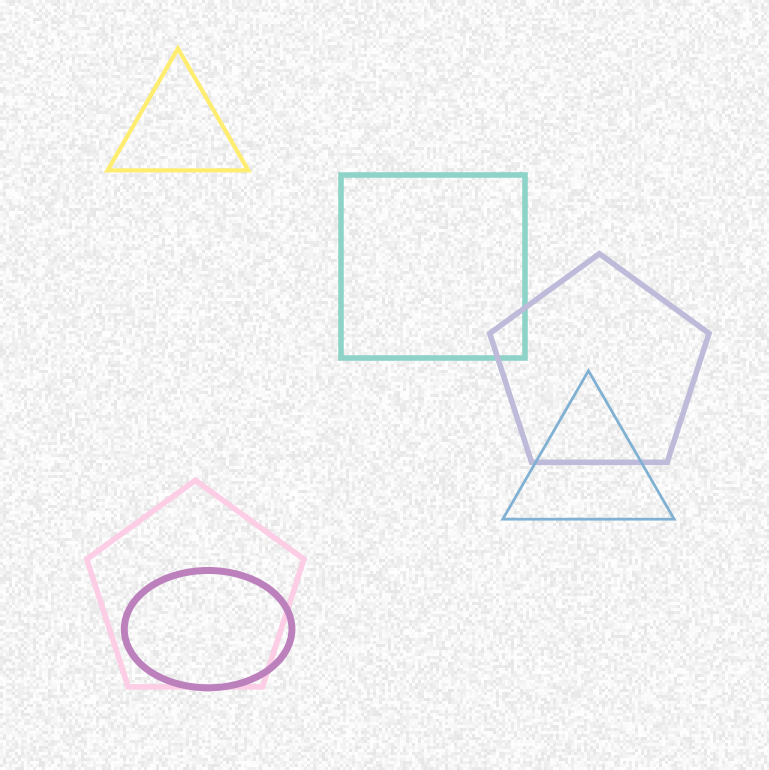[{"shape": "square", "thickness": 2, "radius": 0.6, "center": [0.562, 0.654]}, {"shape": "pentagon", "thickness": 2, "radius": 0.75, "center": [0.778, 0.521]}, {"shape": "triangle", "thickness": 1, "radius": 0.64, "center": [0.764, 0.39]}, {"shape": "pentagon", "thickness": 2, "radius": 0.74, "center": [0.254, 0.228]}, {"shape": "oval", "thickness": 2.5, "radius": 0.54, "center": [0.27, 0.183]}, {"shape": "triangle", "thickness": 1.5, "radius": 0.53, "center": [0.231, 0.831]}]